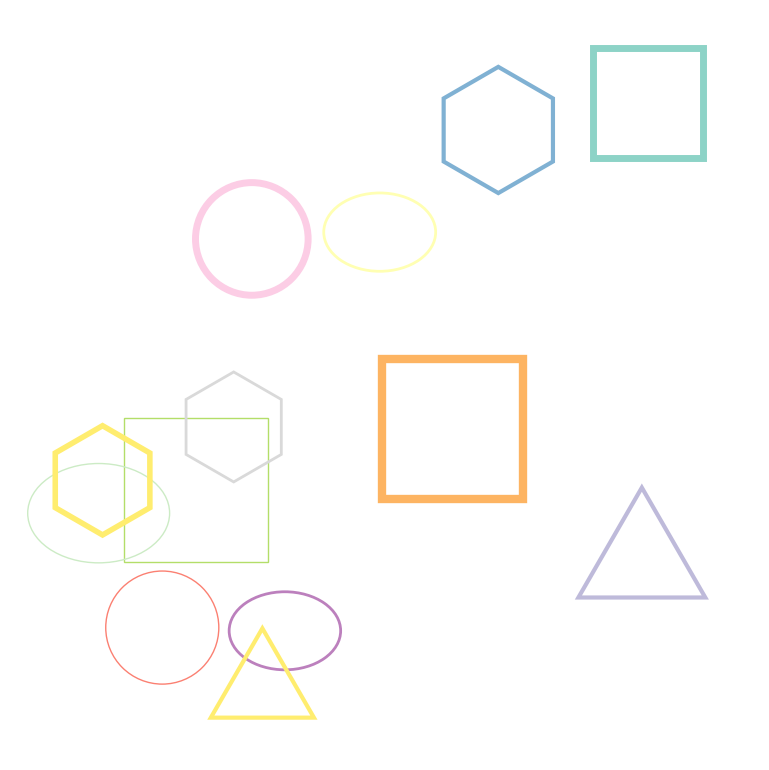[{"shape": "square", "thickness": 2.5, "radius": 0.36, "center": [0.842, 0.866]}, {"shape": "oval", "thickness": 1, "radius": 0.36, "center": [0.493, 0.699]}, {"shape": "triangle", "thickness": 1.5, "radius": 0.48, "center": [0.834, 0.272]}, {"shape": "circle", "thickness": 0.5, "radius": 0.37, "center": [0.211, 0.185]}, {"shape": "hexagon", "thickness": 1.5, "radius": 0.41, "center": [0.647, 0.831]}, {"shape": "square", "thickness": 3, "radius": 0.46, "center": [0.588, 0.443]}, {"shape": "square", "thickness": 0.5, "radius": 0.47, "center": [0.255, 0.364]}, {"shape": "circle", "thickness": 2.5, "radius": 0.37, "center": [0.327, 0.69]}, {"shape": "hexagon", "thickness": 1, "radius": 0.36, "center": [0.303, 0.446]}, {"shape": "oval", "thickness": 1, "radius": 0.36, "center": [0.37, 0.181]}, {"shape": "oval", "thickness": 0.5, "radius": 0.46, "center": [0.128, 0.334]}, {"shape": "hexagon", "thickness": 2, "radius": 0.35, "center": [0.133, 0.376]}, {"shape": "triangle", "thickness": 1.5, "radius": 0.39, "center": [0.341, 0.107]}]